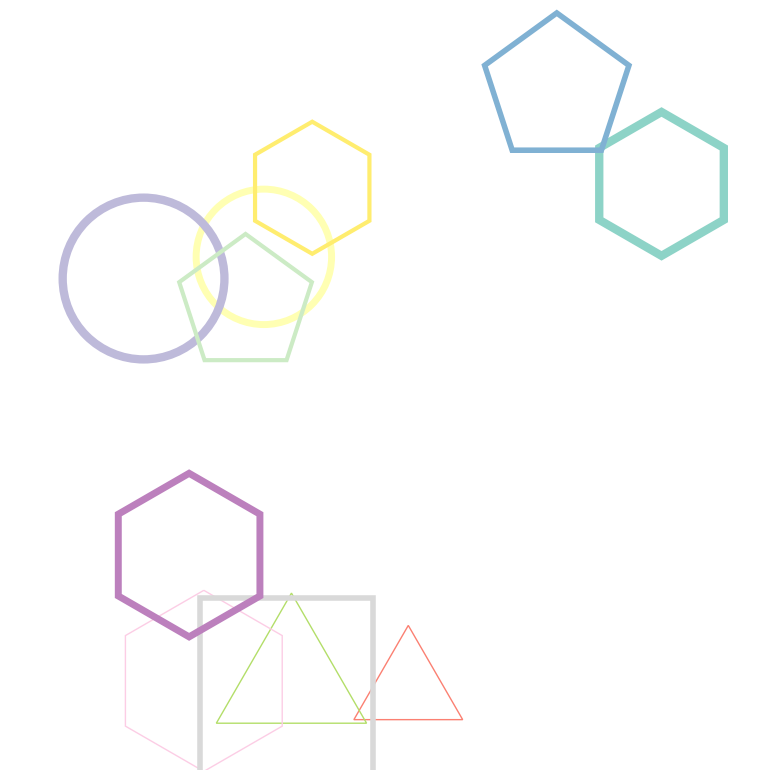[{"shape": "hexagon", "thickness": 3, "radius": 0.47, "center": [0.859, 0.761]}, {"shape": "circle", "thickness": 2.5, "radius": 0.44, "center": [0.343, 0.666]}, {"shape": "circle", "thickness": 3, "radius": 0.53, "center": [0.186, 0.638]}, {"shape": "triangle", "thickness": 0.5, "radius": 0.41, "center": [0.53, 0.106]}, {"shape": "pentagon", "thickness": 2, "radius": 0.49, "center": [0.723, 0.885]}, {"shape": "triangle", "thickness": 0.5, "radius": 0.56, "center": [0.379, 0.117]}, {"shape": "hexagon", "thickness": 0.5, "radius": 0.59, "center": [0.265, 0.116]}, {"shape": "square", "thickness": 2, "radius": 0.56, "center": [0.372, 0.111]}, {"shape": "hexagon", "thickness": 2.5, "radius": 0.53, "center": [0.246, 0.279]}, {"shape": "pentagon", "thickness": 1.5, "radius": 0.45, "center": [0.319, 0.606]}, {"shape": "hexagon", "thickness": 1.5, "radius": 0.43, "center": [0.406, 0.756]}]